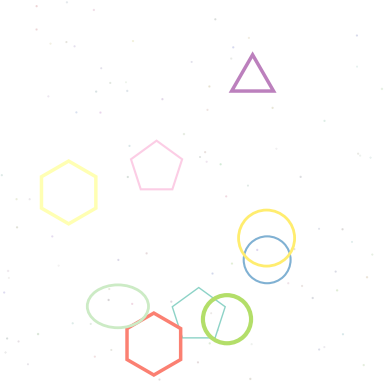[{"shape": "pentagon", "thickness": 1, "radius": 0.36, "center": [0.516, 0.181]}, {"shape": "hexagon", "thickness": 2.5, "radius": 0.41, "center": [0.178, 0.5]}, {"shape": "hexagon", "thickness": 2.5, "radius": 0.4, "center": [0.4, 0.106]}, {"shape": "circle", "thickness": 1.5, "radius": 0.3, "center": [0.694, 0.325]}, {"shape": "circle", "thickness": 3, "radius": 0.31, "center": [0.59, 0.171]}, {"shape": "pentagon", "thickness": 1.5, "radius": 0.35, "center": [0.407, 0.565]}, {"shape": "triangle", "thickness": 2.5, "radius": 0.31, "center": [0.656, 0.795]}, {"shape": "oval", "thickness": 2, "radius": 0.4, "center": [0.306, 0.204]}, {"shape": "circle", "thickness": 2, "radius": 0.36, "center": [0.692, 0.382]}]